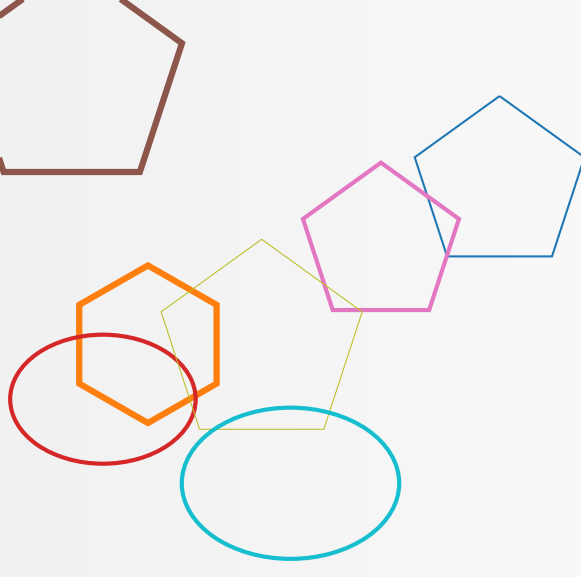[{"shape": "pentagon", "thickness": 1, "radius": 0.77, "center": [0.859, 0.679]}, {"shape": "hexagon", "thickness": 3, "radius": 0.68, "center": [0.254, 0.403]}, {"shape": "oval", "thickness": 2, "radius": 0.8, "center": [0.177, 0.308]}, {"shape": "pentagon", "thickness": 3, "radius": 1.0, "center": [0.123, 0.863]}, {"shape": "pentagon", "thickness": 2, "radius": 0.71, "center": [0.655, 0.576]}, {"shape": "pentagon", "thickness": 0.5, "radius": 0.91, "center": [0.45, 0.403]}, {"shape": "oval", "thickness": 2, "radius": 0.94, "center": [0.5, 0.162]}]